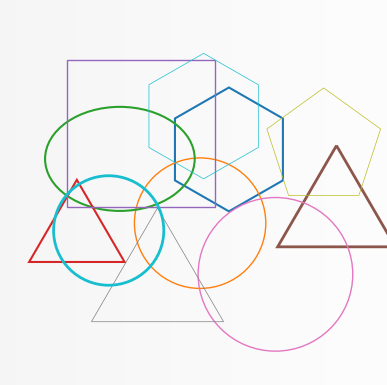[{"shape": "hexagon", "thickness": 1.5, "radius": 0.8, "center": [0.591, 0.612]}, {"shape": "circle", "thickness": 1, "radius": 0.85, "center": [0.516, 0.42]}, {"shape": "oval", "thickness": 1.5, "radius": 0.97, "center": [0.309, 0.587]}, {"shape": "triangle", "thickness": 1.5, "radius": 0.71, "center": [0.198, 0.391]}, {"shape": "square", "thickness": 1, "radius": 0.95, "center": [0.364, 0.654]}, {"shape": "triangle", "thickness": 2, "radius": 0.88, "center": [0.868, 0.447]}, {"shape": "circle", "thickness": 1, "radius": 1.0, "center": [0.711, 0.287]}, {"shape": "triangle", "thickness": 0.5, "radius": 0.98, "center": [0.406, 0.263]}, {"shape": "pentagon", "thickness": 0.5, "radius": 0.77, "center": [0.835, 0.617]}, {"shape": "circle", "thickness": 2, "radius": 0.71, "center": [0.28, 0.401]}, {"shape": "hexagon", "thickness": 0.5, "radius": 0.81, "center": [0.525, 0.698]}]